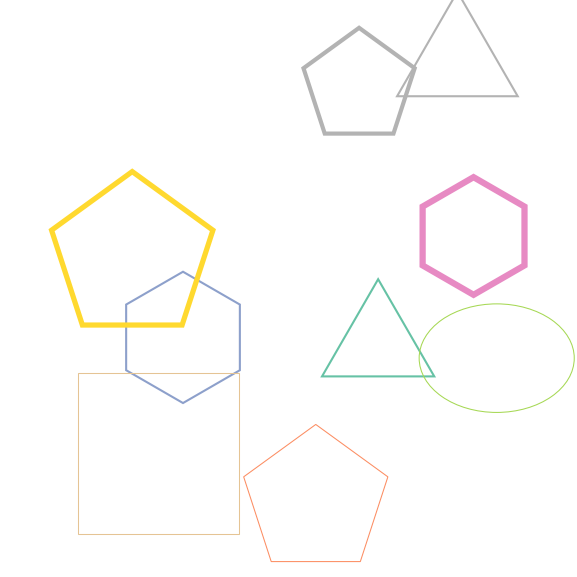[{"shape": "triangle", "thickness": 1, "radius": 0.56, "center": [0.655, 0.403]}, {"shape": "pentagon", "thickness": 0.5, "radius": 0.66, "center": [0.547, 0.133]}, {"shape": "hexagon", "thickness": 1, "radius": 0.57, "center": [0.317, 0.415]}, {"shape": "hexagon", "thickness": 3, "radius": 0.51, "center": [0.82, 0.59]}, {"shape": "oval", "thickness": 0.5, "radius": 0.67, "center": [0.86, 0.379]}, {"shape": "pentagon", "thickness": 2.5, "radius": 0.73, "center": [0.229, 0.555]}, {"shape": "square", "thickness": 0.5, "radius": 0.7, "center": [0.274, 0.214]}, {"shape": "pentagon", "thickness": 2, "radius": 0.51, "center": [0.622, 0.85]}, {"shape": "triangle", "thickness": 1, "radius": 0.6, "center": [0.792, 0.893]}]